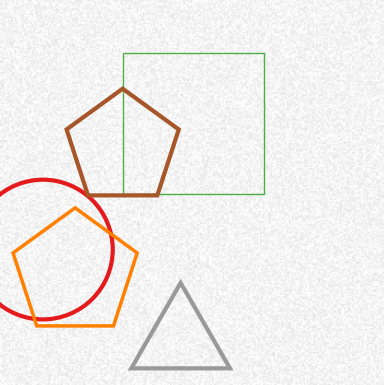[{"shape": "circle", "thickness": 3, "radius": 0.91, "center": [0.111, 0.352]}, {"shape": "square", "thickness": 1, "radius": 0.92, "center": [0.503, 0.68]}, {"shape": "pentagon", "thickness": 2.5, "radius": 0.85, "center": [0.195, 0.291]}, {"shape": "pentagon", "thickness": 3, "radius": 0.77, "center": [0.319, 0.616]}, {"shape": "triangle", "thickness": 3, "radius": 0.74, "center": [0.469, 0.117]}]